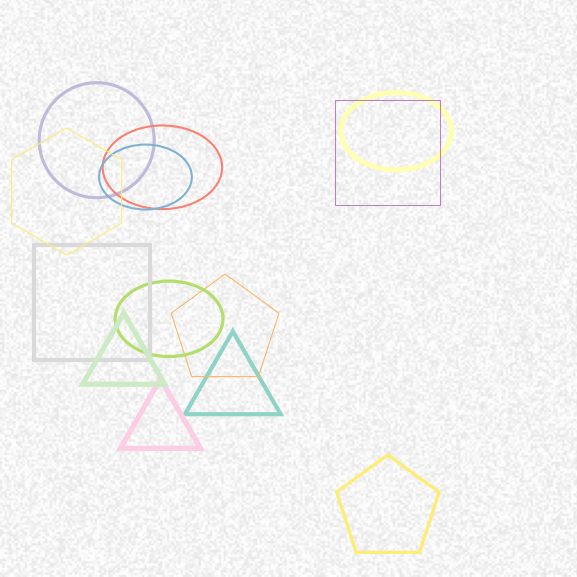[{"shape": "triangle", "thickness": 2, "radius": 0.48, "center": [0.403, 0.33]}, {"shape": "oval", "thickness": 2.5, "radius": 0.48, "center": [0.686, 0.772]}, {"shape": "circle", "thickness": 1.5, "radius": 0.5, "center": [0.167, 0.756]}, {"shape": "oval", "thickness": 1, "radius": 0.52, "center": [0.281, 0.709]}, {"shape": "oval", "thickness": 1, "radius": 0.4, "center": [0.252, 0.693]}, {"shape": "pentagon", "thickness": 0.5, "radius": 0.49, "center": [0.39, 0.426]}, {"shape": "oval", "thickness": 1.5, "radius": 0.47, "center": [0.293, 0.447]}, {"shape": "triangle", "thickness": 2.5, "radius": 0.4, "center": [0.278, 0.263]}, {"shape": "square", "thickness": 2, "radius": 0.5, "center": [0.159, 0.475]}, {"shape": "square", "thickness": 0.5, "radius": 0.46, "center": [0.671, 0.734]}, {"shape": "triangle", "thickness": 2.5, "radius": 0.41, "center": [0.214, 0.375]}, {"shape": "pentagon", "thickness": 1.5, "radius": 0.47, "center": [0.672, 0.118]}, {"shape": "hexagon", "thickness": 0.5, "radius": 0.55, "center": [0.115, 0.668]}]